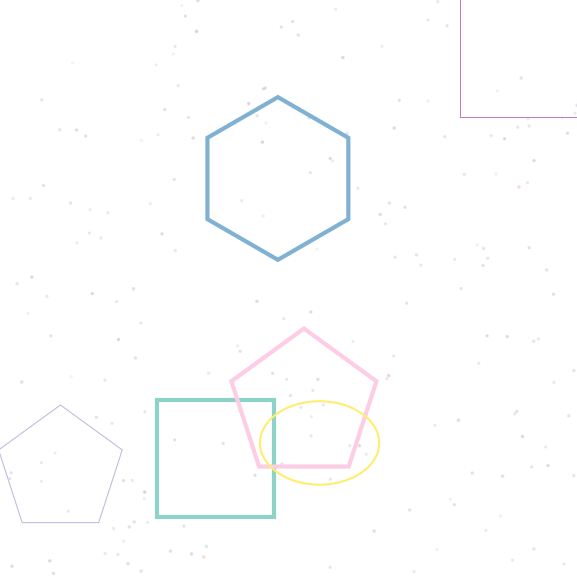[{"shape": "square", "thickness": 2, "radius": 0.51, "center": [0.374, 0.205]}, {"shape": "pentagon", "thickness": 0.5, "radius": 0.56, "center": [0.105, 0.185]}, {"shape": "hexagon", "thickness": 2, "radius": 0.7, "center": [0.481, 0.69]}, {"shape": "pentagon", "thickness": 2, "radius": 0.66, "center": [0.526, 0.298]}, {"shape": "square", "thickness": 0.5, "radius": 0.51, "center": [0.898, 0.899]}, {"shape": "oval", "thickness": 1, "radius": 0.52, "center": [0.553, 0.232]}]